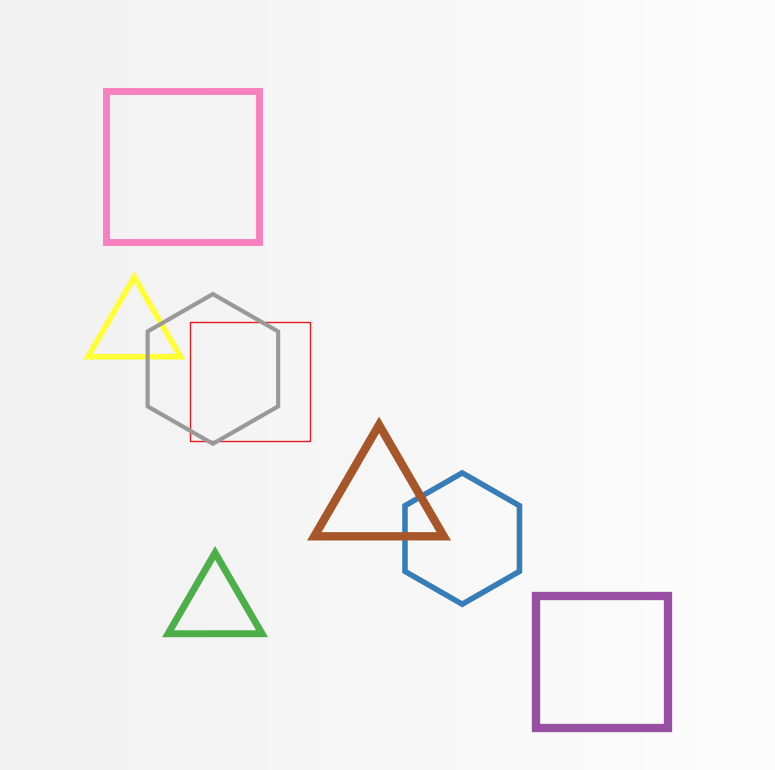[{"shape": "square", "thickness": 0.5, "radius": 0.39, "center": [0.322, 0.504]}, {"shape": "hexagon", "thickness": 2, "radius": 0.43, "center": [0.596, 0.301]}, {"shape": "triangle", "thickness": 2.5, "radius": 0.35, "center": [0.278, 0.212]}, {"shape": "square", "thickness": 3, "radius": 0.43, "center": [0.777, 0.14]}, {"shape": "triangle", "thickness": 2, "radius": 0.34, "center": [0.173, 0.571]}, {"shape": "triangle", "thickness": 3, "radius": 0.48, "center": [0.489, 0.352]}, {"shape": "square", "thickness": 2.5, "radius": 0.49, "center": [0.235, 0.784]}, {"shape": "hexagon", "thickness": 1.5, "radius": 0.49, "center": [0.275, 0.521]}]